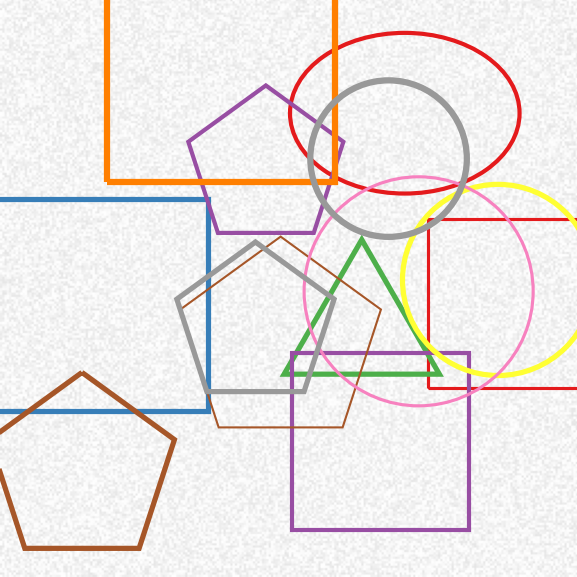[{"shape": "oval", "thickness": 2, "radius": 0.99, "center": [0.701, 0.803]}, {"shape": "square", "thickness": 1.5, "radius": 0.73, "center": [0.888, 0.474]}, {"shape": "square", "thickness": 2.5, "radius": 0.92, "center": [0.177, 0.471]}, {"shape": "triangle", "thickness": 2.5, "radius": 0.78, "center": [0.626, 0.429]}, {"shape": "square", "thickness": 2, "radius": 0.76, "center": [0.659, 0.235]}, {"shape": "pentagon", "thickness": 2, "radius": 0.71, "center": [0.46, 0.71]}, {"shape": "square", "thickness": 3, "radius": 0.98, "center": [0.383, 0.881]}, {"shape": "circle", "thickness": 2.5, "radius": 0.83, "center": [0.862, 0.514]}, {"shape": "pentagon", "thickness": 2.5, "radius": 0.84, "center": [0.142, 0.186]}, {"shape": "pentagon", "thickness": 1, "radius": 0.91, "center": [0.486, 0.407]}, {"shape": "circle", "thickness": 1.5, "radius": 0.99, "center": [0.725, 0.495]}, {"shape": "pentagon", "thickness": 2.5, "radius": 0.72, "center": [0.442, 0.437]}, {"shape": "circle", "thickness": 3, "radius": 0.68, "center": [0.673, 0.724]}]